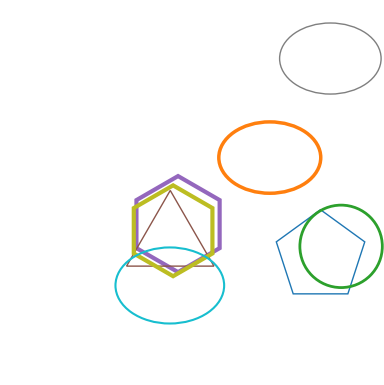[{"shape": "pentagon", "thickness": 1, "radius": 0.6, "center": [0.833, 0.334]}, {"shape": "oval", "thickness": 2.5, "radius": 0.66, "center": [0.701, 0.591]}, {"shape": "circle", "thickness": 2, "radius": 0.54, "center": [0.886, 0.36]}, {"shape": "hexagon", "thickness": 3, "radius": 0.62, "center": [0.462, 0.418]}, {"shape": "triangle", "thickness": 1, "radius": 0.66, "center": [0.442, 0.374]}, {"shape": "oval", "thickness": 1, "radius": 0.66, "center": [0.858, 0.848]}, {"shape": "hexagon", "thickness": 3, "radius": 0.59, "center": [0.45, 0.401]}, {"shape": "oval", "thickness": 1.5, "radius": 0.71, "center": [0.441, 0.259]}]